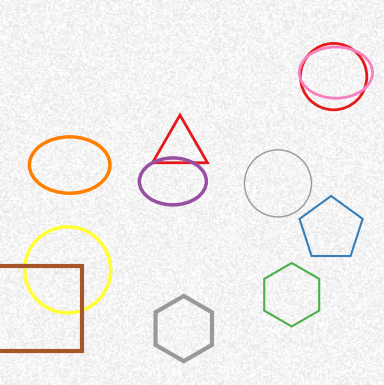[{"shape": "triangle", "thickness": 2, "radius": 0.41, "center": [0.468, 0.619]}, {"shape": "circle", "thickness": 2, "radius": 0.43, "center": [0.867, 0.801]}, {"shape": "pentagon", "thickness": 1.5, "radius": 0.43, "center": [0.86, 0.405]}, {"shape": "hexagon", "thickness": 1.5, "radius": 0.41, "center": [0.758, 0.234]}, {"shape": "oval", "thickness": 2.5, "radius": 0.44, "center": [0.449, 0.529]}, {"shape": "oval", "thickness": 2.5, "radius": 0.52, "center": [0.181, 0.571]}, {"shape": "circle", "thickness": 2.5, "radius": 0.56, "center": [0.176, 0.299]}, {"shape": "square", "thickness": 3, "radius": 0.55, "center": [0.103, 0.198]}, {"shape": "oval", "thickness": 2, "radius": 0.48, "center": [0.873, 0.811]}, {"shape": "circle", "thickness": 1, "radius": 0.44, "center": [0.722, 0.524]}, {"shape": "hexagon", "thickness": 3, "radius": 0.42, "center": [0.477, 0.147]}]